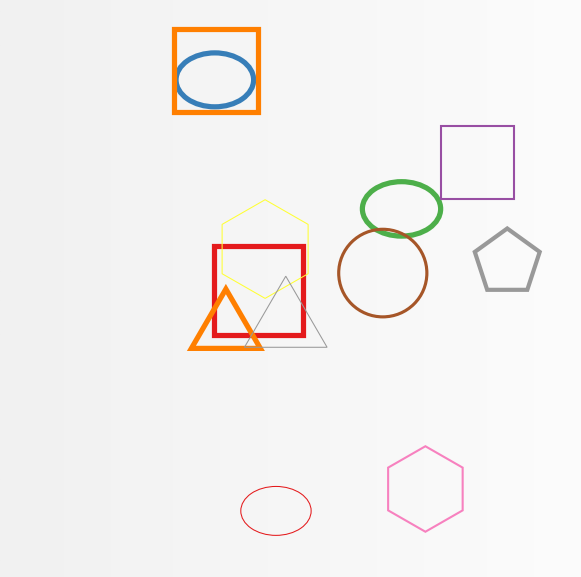[{"shape": "square", "thickness": 2.5, "radius": 0.38, "center": [0.445, 0.496]}, {"shape": "oval", "thickness": 0.5, "radius": 0.3, "center": [0.475, 0.114]}, {"shape": "oval", "thickness": 2.5, "radius": 0.33, "center": [0.37, 0.861]}, {"shape": "oval", "thickness": 2.5, "radius": 0.34, "center": [0.691, 0.637]}, {"shape": "square", "thickness": 1, "radius": 0.31, "center": [0.822, 0.718]}, {"shape": "square", "thickness": 2.5, "radius": 0.36, "center": [0.372, 0.877]}, {"shape": "triangle", "thickness": 2.5, "radius": 0.34, "center": [0.389, 0.43]}, {"shape": "hexagon", "thickness": 0.5, "radius": 0.43, "center": [0.456, 0.568]}, {"shape": "circle", "thickness": 1.5, "radius": 0.38, "center": [0.659, 0.526]}, {"shape": "hexagon", "thickness": 1, "radius": 0.37, "center": [0.732, 0.152]}, {"shape": "triangle", "thickness": 0.5, "radius": 0.41, "center": [0.492, 0.439]}, {"shape": "pentagon", "thickness": 2, "radius": 0.29, "center": [0.873, 0.545]}]